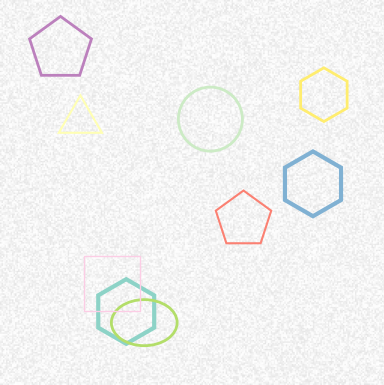[{"shape": "hexagon", "thickness": 3, "radius": 0.42, "center": [0.328, 0.191]}, {"shape": "triangle", "thickness": 1.5, "radius": 0.32, "center": [0.209, 0.688]}, {"shape": "pentagon", "thickness": 1.5, "radius": 0.38, "center": [0.632, 0.429]}, {"shape": "hexagon", "thickness": 3, "radius": 0.42, "center": [0.813, 0.523]}, {"shape": "oval", "thickness": 2, "radius": 0.43, "center": [0.375, 0.162]}, {"shape": "square", "thickness": 1, "radius": 0.36, "center": [0.291, 0.264]}, {"shape": "pentagon", "thickness": 2, "radius": 0.42, "center": [0.157, 0.873]}, {"shape": "circle", "thickness": 2, "radius": 0.42, "center": [0.547, 0.691]}, {"shape": "hexagon", "thickness": 2, "radius": 0.35, "center": [0.841, 0.754]}]